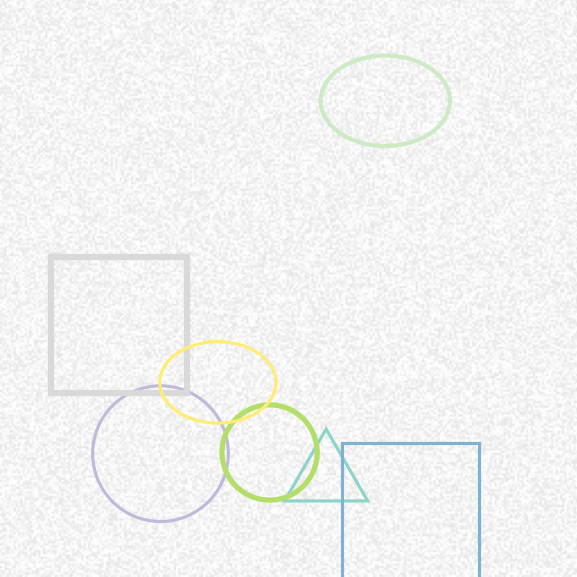[{"shape": "triangle", "thickness": 1.5, "radius": 0.42, "center": [0.565, 0.173]}, {"shape": "circle", "thickness": 1.5, "radius": 0.59, "center": [0.278, 0.214]}, {"shape": "square", "thickness": 1.5, "radius": 0.59, "center": [0.711, 0.114]}, {"shape": "circle", "thickness": 2.5, "radius": 0.41, "center": [0.467, 0.216]}, {"shape": "square", "thickness": 3, "radius": 0.59, "center": [0.207, 0.436]}, {"shape": "oval", "thickness": 2, "radius": 0.56, "center": [0.667, 0.825]}, {"shape": "oval", "thickness": 1.5, "radius": 0.5, "center": [0.377, 0.337]}]